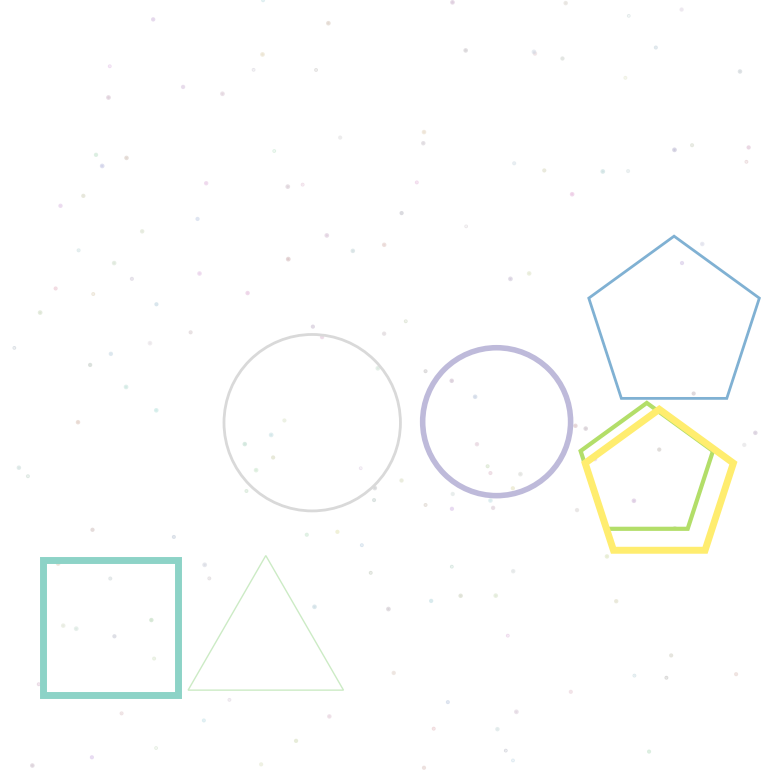[{"shape": "square", "thickness": 2.5, "radius": 0.44, "center": [0.143, 0.185]}, {"shape": "circle", "thickness": 2, "radius": 0.48, "center": [0.645, 0.452]}, {"shape": "pentagon", "thickness": 1, "radius": 0.58, "center": [0.875, 0.577]}, {"shape": "pentagon", "thickness": 1.5, "radius": 0.45, "center": [0.84, 0.386]}, {"shape": "circle", "thickness": 1, "radius": 0.57, "center": [0.405, 0.451]}, {"shape": "triangle", "thickness": 0.5, "radius": 0.58, "center": [0.345, 0.162]}, {"shape": "pentagon", "thickness": 2.5, "radius": 0.51, "center": [0.856, 0.367]}]